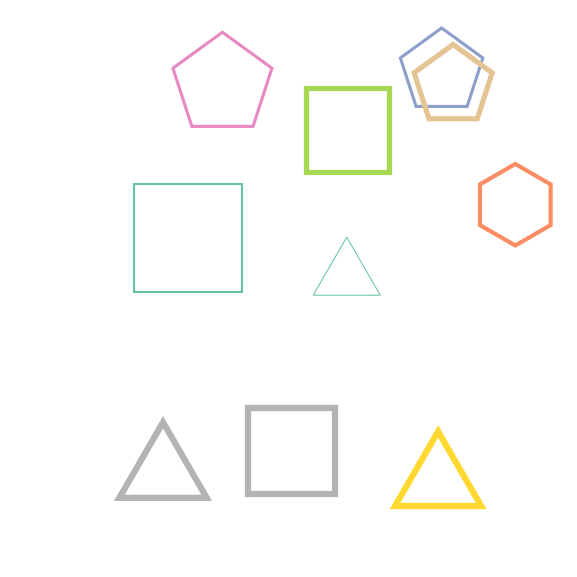[{"shape": "square", "thickness": 1, "radius": 0.47, "center": [0.326, 0.588]}, {"shape": "triangle", "thickness": 0.5, "radius": 0.34, "center": [0.6, 0.521]}, {"shape": "hexagon", "thickness": 2, "radius": 0.35, "center": [0.892, 0.645]}, {"shape": "pentagon", "thickness": 1.5, "radius": 0.38, "center": [0.765, 0.876]}, {"shape": "pentagon", "thickness": 1.5, "radius": 0.45, "center": [0.385, 0.853]}, {"shape": "square", "thickness": 2.5, "radius": 0.36, "center": [0.602, 0.774]}, {"shape": "triangle", "thickness": 3, "radius": 0.43, "center": [0.759, 0.166]}, {"shape": "pentagon", "thickness": 2.5, "radius": 0.36, "center": [0.785, 0.851]}, {"shape": "square", "thickness": 3, "radius": 0.37, "center": [0.505, 0.218]}, {"shape": "triangle", "thickness": 3, "radius": 0.44, "center": [0.282, 0.181]}]